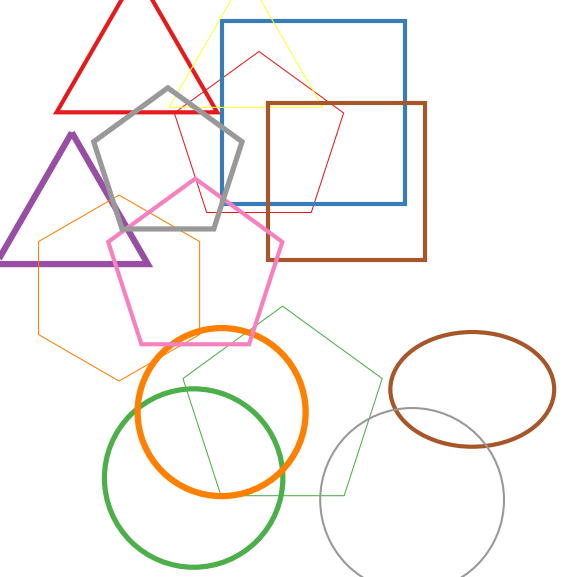[{"shape": "triangle", "thickness": 2, "radius": 0.8, "center": [0.237, 0.885]}, {"shape": "pentagon", "thickness": 0.5, "radius": 0.77, "center": [0.448, 0.756]}, {"shape": "square", "thickness": 2, "radius": 0.79, "center": [0.543, 0.805]}, {"shape": "circle", "thickness": 2.5, "radius": 0.77, "center": [0.335, 0.171]}, {"shape": "pentagon", "thickness": 0.5, "radius": 0.91, "center": [0.489, 0.288]}, {"shape": "triangle", "thickness": 3, "radius": 0.76, "center": [0.124, 0.618]}, {"shape": "hexagon", "thickness": 0.5, "radius": 0.81, "center": [0.206, 0.5]}, {"shape": "circle", "thickness": 3, "radius": 0.73, "center": [0.384, 0.286]}, {"shape": "triangle", "thickness": 0.5, "radius": 0.77, "center": [0.426, 0.89]}, {"shape": "square", "thickness": 2, "radius": 0.68, "center": [0.6, 0.685]}, {"shape": "oval", "thickness": 2, "radius": 0.71, "center": [0.818, 0.325]}, {"shape": "pentagon", "thickness": 2, "radius": 0.79, "center": [0.338, 0.531]}, {"shape": "pentagon", "thickness": 2.5, "radius": 0.68, "center": [0.291, 0.712]}, {"shape": "circle", "thickness": 1, "radius": 0.8, "center": [0.714, 0.133]}]